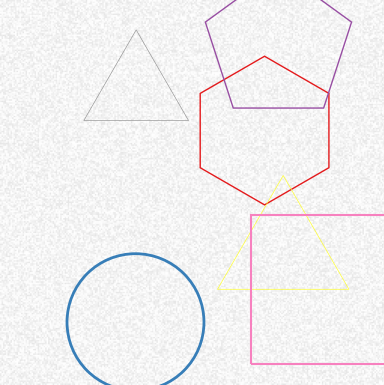[{"shape": "hexagon", "thickness": 1, "radius": 0.97, "center": [0.687, 0.661]}, {"shape": "circle", "thickness": 2, "radius": 0.89, "center": [0.352, 0.163]}, {"shape": "pentagon", "thickness": 1, "radius": 1.0, "center": [0.723, 0.881]}, {"shape": "triangle", "thickness": 0.5, "radius": 0.99, "center": [0.736, 0.347]}, {"shape": "square", "thickness": 1.5, "radius": 0.97, "center": [0.847, 0.248]}, {"shape": "triangle", "thickness": 0.5, "radius": 0.79, "center": [0.354, 0.765]}]